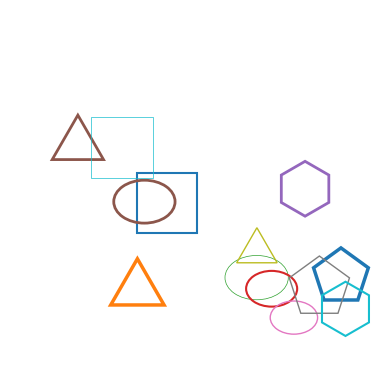[{"shape": "square", "thickness": 1.5, "radius": 0.39, "center": [0.434, 0.473]}, {"shape": "pentagon", "thickness": 2.5, "radius": 0.37, "center": [0.886, 0.281]}, {"shape": "triangle", "thickness": 2.5, "radius": 0.4, "center": [0.357, 0.248]}, {"shape": "oval", "thickness": 0.5, "radius": 0.41, "center": [0.667, 0.279]}, {"shape": "oval", "thickness": 1.5, "radius": 0.33, "center": [0.706, 0.25]}, {"shape": "hexagon", "thickness": 2, "radius": 0.36, "center": [0.792, 0.51]}, {"shape": "triangle", "thickness": 2, "radius": 0.38, "center": [0.202, 0.624]}, {"shape": "oval", "thickness": 2, "radius": 0.4, "center": [0.375, 0.476]}, {"shape": "oval", "thickness": 1, "radius": 0.31, "center": [0.763, 0.175]}, {"shape": "pentagon", "thickness": 1, "radius": 0.41, "center": [0.83, 0.253]}, {"shape": "triangle", "thickness": 1, "radius": 0.3, "center": [0.667, 0.348]}, {"shape": "hexagon", "thickness": 1.5, "radius": 0.35, "center": [0.897, 0.198]}, {"shape": "square", "thickness": 0.5, "radius": 0.4, "center": [0.317, 0.617]}]